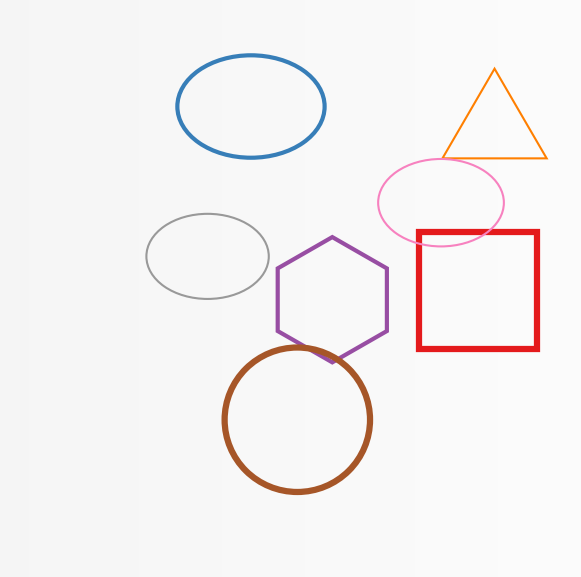[{"shape": "square", "thickness": 3, "radius": 0.51, "center": [0.823, 0.496]}, {"shape": "oval", "thickness": 2, "radius": 0.63, "center": [0.432, 0.815]}, {"shape": "hexagon", "thickness": 2, "radius": 0.54, "center": [0.572, 0.48]}, {"shape": "triangle", "thickness": 1, "radius": 0.52, "center": [0.851, 0.777]}, {"shape": "circle", "thickness": 3, "radius": 0.63, "center": [0.512, 0.272]}, {"shape": "oval", "thickness": 1, "radius": 0.54, "center": [0.759, 0.648]}, {"shape": "oval", "thickness": 1, "radius": 0.53, "center": [0.357, 0.555]}]